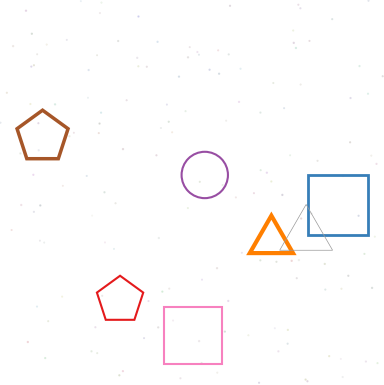[{"shape": "pentagon", "thickness": 1.5, "radius": 0.32, "center": [0.312, 0.221]}, {"shape": "square", "thickness": 2, "radius": 0.39, "center": [0.878, 0.468]}, {"shape": "circle", "thickness": 1.5, "radius": 0.3, "center": [0.532, 0.546]}, {"shape": "triangle", "thickness": 3, "radius": 0.32, "center": [0.705, 0.375]}, {"shape": "pentagon", "thickness": 2.5, "radius": 0.35, "center": [0.111, 0.644]}, {"shape": "square", "thickness": 1.5, "radius": 0.37, "center": [0.502, 0.128]}, {"shape": "triangle", "thickness": 0.5, "radius": 0.4, "center": [0.795, 0.39]}]